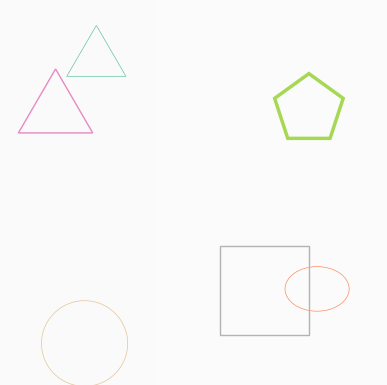[{"shape": "triangle", "thickness": 0.5, "radius": 0.44, "center": [0.249, 0.846]}, {"shape": "oval", "thickness": 0.5, "radius": 0.41, "center": [0.818, 0.25]}, {"shape": "triangle", "thickness": 1, "radius": 0.55, "center": [0.143, 0.71]}, {"shape": "pentagon", "thickness": 2.5, "radius": 0.46, "center": [0.797, 0.716]}, {"shape": "circle", "thickness": 0.5, "radius": 0.56, "center": [0.218, 0.108]}, {"shape": "square", "thickness": 1, "radius": 0.58, "center": [0.683, 0.245]}]